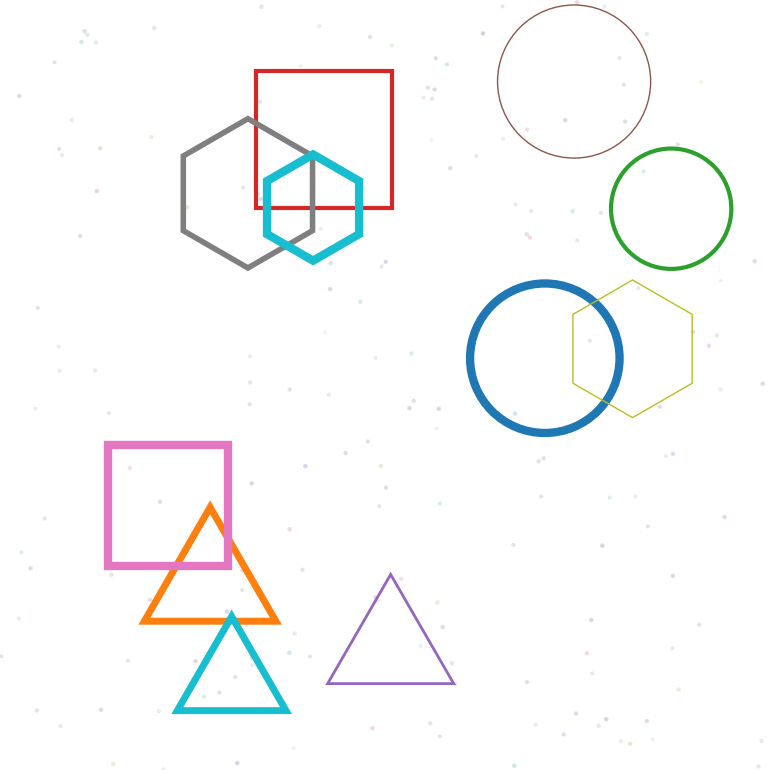[{"shape": "circle", "thickness": 3, "radius": 0.49, "center": [0.708, 0.535]}, {"shape": "triangle", "thickness": 2.5, "radius": 0.49, "center": [0.273, 0.243]}, {"shape": "circle", "thickness": 1.5, "radius": 0.39, "center": [0.872, 0.729]}, {"shape": "square", "thickness": 1.5, "radius": 0.44, "center": [0.421, 0.819]}, {"shape": "triangle", "thickness": 1, "radius": 0.47, "center": [0.507, 0.159]}, {"shape": "circle", "thickness": 0.5, "radius": 0.5, "center": [0.746, 0.894]}, {"shape": "square", "thickness": 3, "radius": 0.39, "center": [0.218, 0.343]}, {"shape": "hexagon", "thickness": 2, "radius": 0.48, "center": [0.322, 0.749]}, {"shape": "hexagon", "thickness": 0.5, "radius": 0.45, "center": [0.821, 0.547]}, {"shape": "triangle", "thickness": 2.5, "radius": 0.41, "center": [0.301, 0.118]}, {"shape": "hexagon", "thickness": 3, "radius": 0.35, "center": [0.407, 0.73]}]